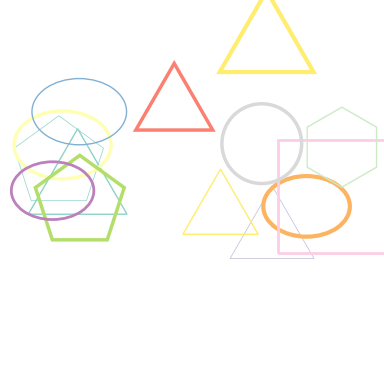[{"shape": "pentagon", "thickness": 0.5, "radius": 0.61, "center": [0.153, 0.577]}, {"shape": "triangle", "thickness": 1, "radius": 0.74, "center": [0.202, 0.518]}, {"shape": "oval", "thickness": 2.5, "radius": 0.63, "center": [0.162, 0.624]}, {"shape": "triangle", "thickness": 0.5, "radius": 0.63, "center": [0.707, 0.391]}, {"shape": "triangle", "thickness": 2.5, "radius": 0.58, "center": [0.453, 0.72]}, {"shape": "oval", "thickness": 1, "radius": 0.61, "center": [0.206, 0.71]}, {"shape": "oval", "thickness": 3, "radius": 0.56, "center": [0.796, 0.464]}, {"shape": "pentagon", "thickness": 2.5, "radius": 0.61, "center": [0.207, 0.475]}, {"shape": "square", "thickness": 2, "radius": 0.73, "center": [0.869, 0.489]}, {"shape": "circle", "thickness": 2.5, "radius": 0.52, "center": [0.68, 0.627]}, {"shape": "oval", "thickness": 2, "radius": 0.54, "center": [0.137, 0.505]}, {"shape": "hexagon", "thickness": 1, "radius": 0.52, "center": [0.888, 0.618]}, {"shape": "triangle", "thickness": 1, "radius": 0.56, "center": [0.573, 0.448]}, {"shape": "triangle", "thickness": 3, "radius": 0.7, "center": [0.693, 0.883]}]